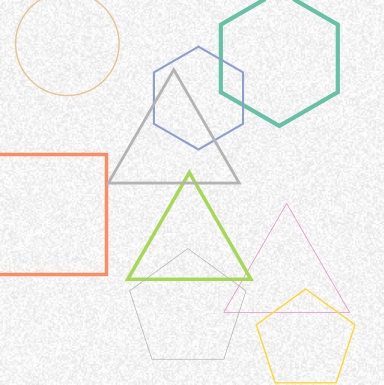[{"shape": "hexagon", "thickness": 3, "radius": 0.88, "center": [0.726, 0.848]}, {"shape": "square", "thickness": 2.5, "radius": 0.78, "center": [0.12, 0.443]}, {"shape": "hexagon", "thickness": 1.5, "radius": 0.67, "center": [0.516, 0.745]}, {"shape": "triangle", "thickness": 0.5, "radius": 0.94, "center": [0.745, 0.283]}, {"shape": "triangle", "thickness": 2.5, "radius": 0.92, "center": [0.492, 0.367]}, {"shape": "pentagon", "thickness": 1, "radius": 0.67, "center": [0.794, 0.115]}, {"shape": "circle", "thickness": 1, "radius": 0.67, "center": [0.175, 0.886]}, {"shape": "triangle", "thickness": 2, "radius": 0.98, "center": [0.451, 0.623]}, {"shape": "pentagon", "thickness": 0.5, "radius": 0.79, "center": [0.488, 0.195]}]